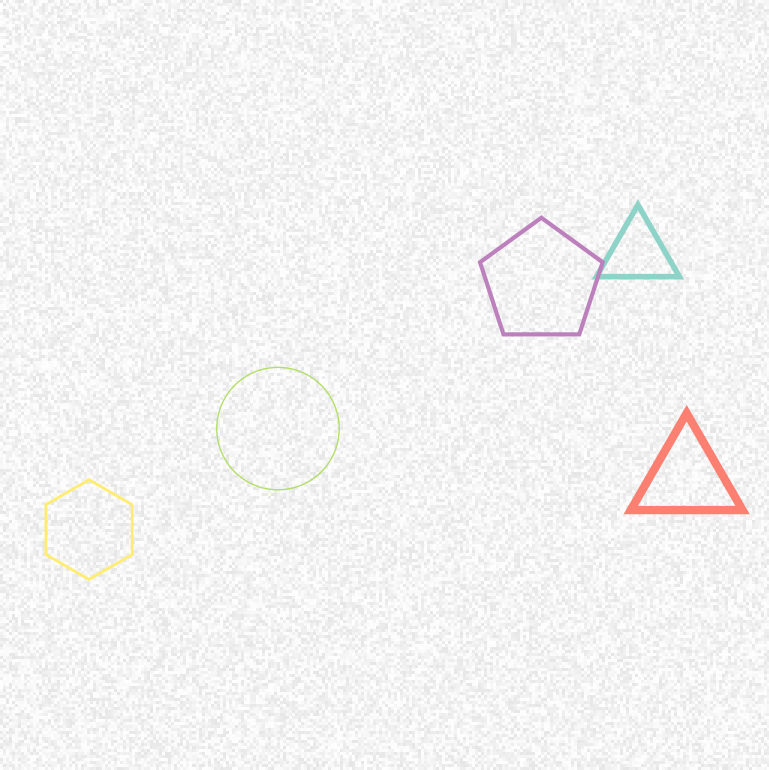[{"shape": "triangle", "thickness": 2, "radius": 0.31, "center": [0.828, 0.672]}, {"shape": "triangle", "thickness": 3, "radius": 0.42, "center": [0.892, 0.379]}, {"shape": "circle", "thickness": 0.5, "radius": 0.4, "center": [0.361, 0.443]}, {"shape": "pentagon", "thickness": 1.5, "radius": 0.42, "center": [0.703, 0.634]}, {"shape": "hexagon", "thickness": 1, "radius": 0.32, "center": [0.116, 0.312]}]